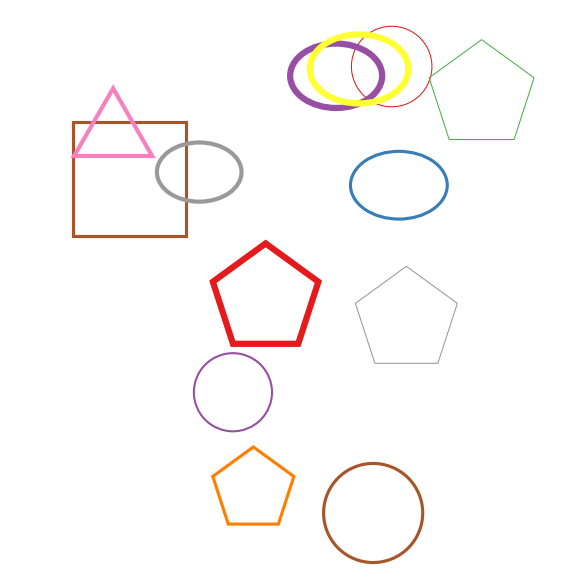[{"shape": "pentagon", "thickness": 3, "radius": 0.48, "center": [0.46, 0.482]}, {"shape": "circle", "thickness": 0.5, "radius": 0.35, "center": [0.678, 0.884]}, {"shape": "oval", "thickness": 1.5, "radius": 0.42, "center": [0.691, 0.678]}, {"shape": "pentagon", "thickness": 0.5, "radius": 0.48, "center": [0.834, 0.835]}, {"shape": "oval", "thickness": 3, "radius": 0.4, "center": [0.582, 0.868]}, {"shape": "circle", "thickness": 1, "radius": 0.34, "center": [0.403, 0.32]}, {"shape": "pentagon", "thickness": 1.5, "radius": 0.37, "center": [0.439, 0.151]}, {"shape": "oval", "thickness": 3, "radius": 0.43, "center": [0.622, 0.88]}, {"shape": "circle", "thickness": 1.5, "radius": 0.43, "center": [0.646, 0.111]}, {"shape": "square", "thickness": 1.5, "radius": 0.49, "center": [0.224, 0.689]}, {"shape": "triangle", "thickness": 2, "radius": 0.39, "center": [0.196, 0.768]}, {"shape": "pentagon", "thickness": 0.5, "radius": 0.46, "center": [0.704, 0.445]}, {"shape": "oval", "thickness": 2, "radius": 0.37, "center": [0.345, 0.701]}]